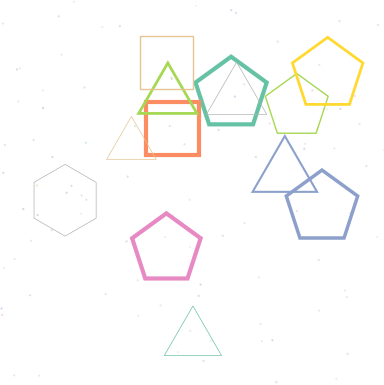[{"shape": "pentagon", "thickness": 3, "radius": 0.49, "center": [0.6, 0.756]}, {"shape": "triangle", "thickness": 0.5, "radius": 0.43, "center": [0.501, 0.12]}, {"shape": "square", "thickness": 3, "radius": 0.35, "center": [0.449, 0.666]}, {"shape": "triangle", "thickness": 1.5, "radius": 0.48, "center": [0.74, 0.55]}, {"shape": "pentagon", "thickness": 2.5, "radius": 0.49, "center": [0.836, 0.461]}, {"shape": "pentagon", "thickness": 3, "radius": 0.47, "center": [0.432, 0.352]}, {"shape": "triangle", "thickness": 2, "radius": 0.44, "center": [0.436, 0.749]}, {"shape": "pentagon", "thickness": 1, "radius": 0.43, "center": [0.771, 0.723]}, {"shape": "pentagon", "thickness": 2, "radius": 0.48, "center": [0.851, 0.807]}, {"shape": "square", "thickness": 1, "radius": 0.34, "center": [0.433, 0.837]}, {"shape": "triangle", "thickness": 0.5, "radius": 0.37, "center": [0.341, 0.623]}, {"shape": "hexagon", "thickness": 0.5, "radius": 0.47, "center": [0.169, 0.48]}, {"shape": "triangle", "thickness": 0.5, "radius": 0.45, "center": [0.615, 0.748]}]